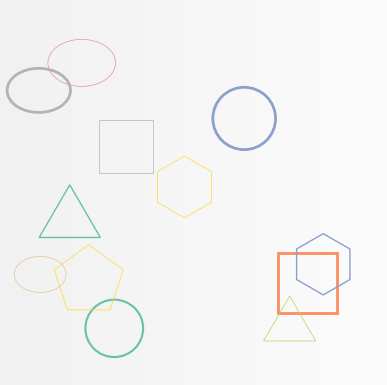[{"shape": "circle", "thickness": 1.5, "radius": 0.37, "center": [0.295, 0.147]}, {"shape": "triangle", "thickness": 1, "radius": 0.46, "center": [0.18, 0.429]}, {"shape": "square", "thickness": 2, "radius": 0.39, "center": [0.794, 0.265]}, {"shape": "hexagon", "thickness": 1, "radius": 0.4, "center": [0.834, 0.314]}, {"shape": "circle", "thickness": 2, "radius": 0.4, "center": [0.63, 0.692]}, {"shape": "oval", "thickness": 0.5, "radius": 0.44, "center": [0.211, 0.837]}, {"shape": "triangle", "thickness": 0.5, "radius": 0.39, "center": [0.748, 0.153]}, {"shape": "hexagon", "thickness": 0.5, "radius": 0.4, "center": [0.476, 0.514]}, {"shape": "pentagon", "thickness": 0.5, "radius": 0.47, "center": [0.229, 0.271]}, {"shape": "oval", "thickness": 0.5, "radius": 0.33, "center": [0.104, 0.287]}, {"shape": "oval", "thickness": 2, "radius": 0.41, "center": [0.1, 0.765]}, {"shape": "square", "thickness": 0.5, "radius": 0.34, "center": [0.325, 0.619]}]